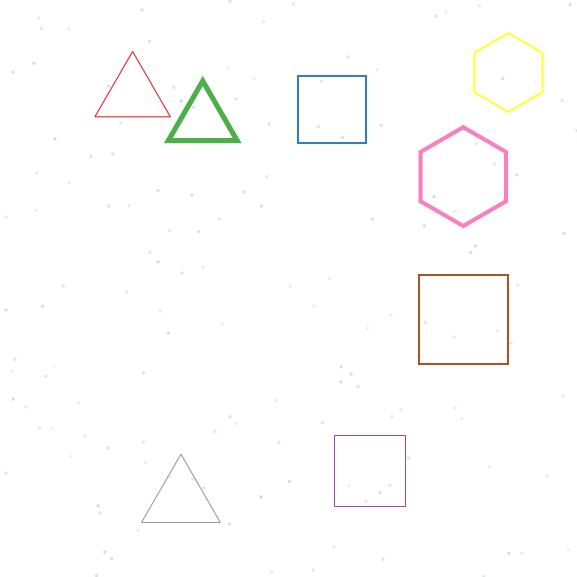[{"shape": "triangle", "thickness": 0.5, "radius": 0.38, "center": [0.23, 0.835]}, {"shape": "square", "thickness": 1, "radius": 0.29, "center": [0.575, 0.809]}, {"shape": "triangle", "thickness": 2.5, "radius": 0.34, "center": [0.351, 0.79]}, {"shape": "square", "thickness": 0.5, "radius": 0.3, "center": [0.64, 0.185]}, {"shape": "hexagon", "thickness": 1, "radius": 0.34, "center": [0.88, 0.874]}, {"shape": "square", "thickness": 1, "radius": 0.39, "center": [0.803, 0.446]}, {"shape": "hexagon", "thickness": 2, "radius": 0.43, "center": [0.802, 0.693]}, {"shape": "triangle", "thickness": 0.5, "radius": 0.39, "center": [0.313, 0.134]}]